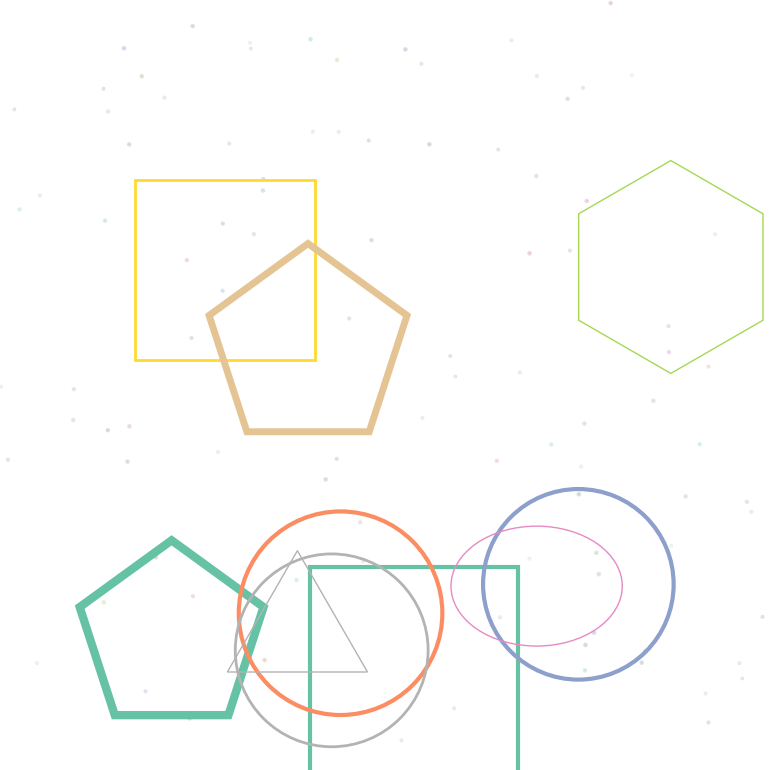[{"shape": "pentagon", "thickness": 3, "radius": 0.63, "center": [0.223, 0.173]}, {"shape": "square", "thickness": 1.5, "radius": 0.67, "center": [0.537, 0.128]}, {"shape": "circle", "thickness": 1.5, "radius": 0.66, "center": [0.442, 0.204]}, {"shape": "circle", "thickness": 1.5, "radius": 0.62, "center": [0.751, 0.241]}, {"shape": "oval", "thickness": 0.5, "radius": 0.56, "center": [0.697, 0.239]}, {"shape": "hexagon", "thickness": 0.5, "radius": 0.69, "center": [0.871, 0.653]}, {"shape": "square", "thickness": 1, "radius": 0.58, "center": [0.292, 0.649]}, {"shape": "pentagon", "thickness": 2.5, "radius": 0.68, "center": [0.4, 0.549]}, {"shape": "triangle", "thickness": 0.5, "radius": 0.53, "center": [0.386, 0.18]}, {"shape": "circle", "thickness": 1, "radius": 0.63, "center": [0.431, 0.155]}]